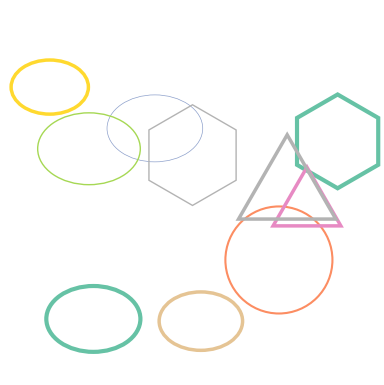[{"shape": "oval", "thickness": 3, "radius": 0.61, "center": [0.242, 0.172]}, {"shape": "hexagon", "thickness": 3, "radius": 0.61, "center": [0.877, 0.633]}, {"shape": "circle", "thickness": 1.5, "radius": 0.7, "center": [0.724, 0.325]}, {"shape": "oval", "thickness": 0.5, "radius": 0.62, "center": [0.402, 0.667]}, {"shape": "triangle", "thickness": 2.5, "radius": 0.51, "center": [0.797, 0.464]}, {"shape": "oval", "thickness": 1, "radius": 0.67, "center": [0.231, 0.614]}, {"shape": "oval", "thickness": 2.5, "radius": 0.5, "center": [0.129, 0.774]}, {"shape": "oval", "thickness": 2.5, "radius": 0.54, "center": [0.522, 0.166]}, {"shape": "triangle", "thickness": 2.5, "radius": 0.73, "center": [0.746, 0.504]}, {"shape": "hexagon", "thickness": 1, "radius": 0.65, "center": [0.5, 0.597]}]